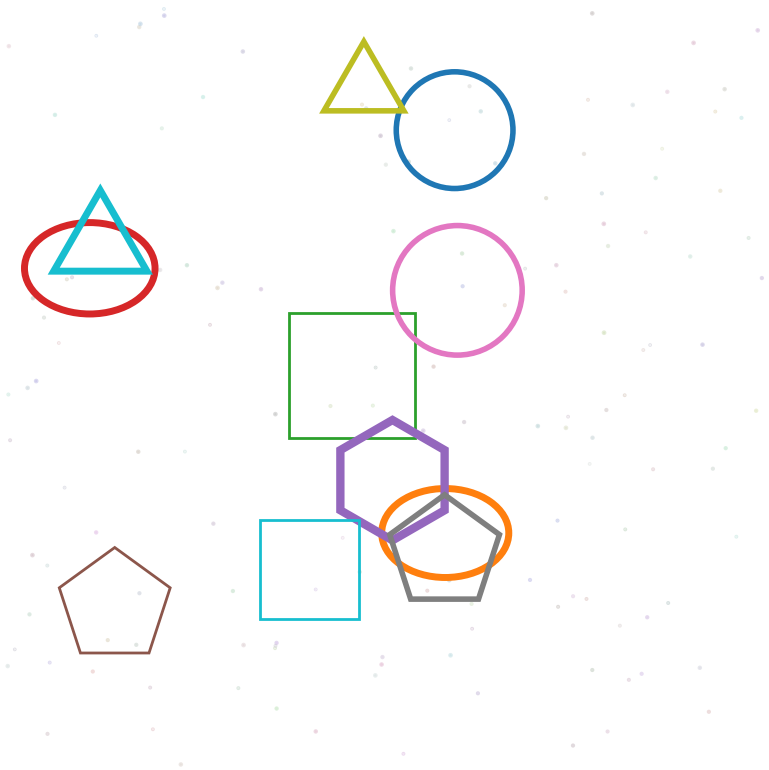[{"shape": "circle", "thickness": 2, "radius": 0.38, "center": [0.59, 0.831]}, {"shape": "oval", "thickness": 2.5, "radius": 0.41, "center": [0.578, 0.308]}, {"shape": "square", "thickness": 1, "radius": 0.41, "center": [0.457, 0.512]}, {"shape": "oval", "thickness": 2.5, "radius": 0.42, "center": [0.117, 0.652]}, {"shape": "hexagon", "thickness": 3, "radius": 0.39, "center": [0.51, 0.376]}, {"shape": "pentagon", "thickness": 1, "radius": 0.38, "center": [0.149, 0.213]}, {"shape": "circle", "thickness": 2, "radius": 0.42, "center": [0.594, 0.623]}, {"shape": "pentagon", "thickness": 2, "radius": 0.37, "center": [0.577, 0.283]}, {"shape": "triangle", "thickness": 2, "radius": 0.3, "center": [0.473, 0.886]}, {"shape": "triangle", "thickness": 2.5, "radius": 0.35, "center": [0.13, 0.683]}, {"shape": "square", "thickness": 1, "radius": 0.32, "center": [0.402, 0.26]}]